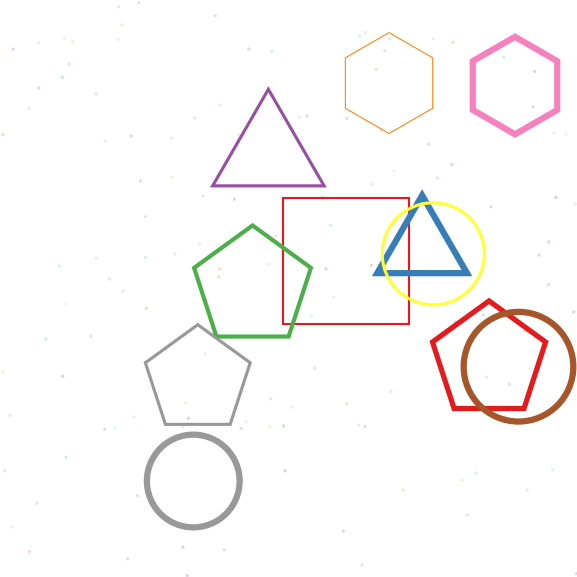[{"shape": "pentagon", "thickness": 2.5, "radius": 0.51, "center": [0.847, 0.375]}, {"shape": "square", "thickness": 1, "radius": 0.55, "center": [0.6, 0.548]}, {"shape": "triangle", "thickness": 3, "radius": 0.45, "center": [0.731, 0.571]}, {"shape": "pentagon", "thickness": 2, "radius": 0.53, "center": [0.437, 0.502]}, {"shape": "triangle", "thickness": 1.5, "radius": 0.56, "center": [0.465, 0.733]}, {"shape": "hexagon", "thickness": 0.5, "radius": 0.44, "center": [0.674, 0.855]}, {"shape": "circle", "thickness": 1.5, "radius": 0.44, "center": [0.75, 0.56]}, {"shape": "circle", "thickness": 3, "radius": 0.47, "center": [0.898, 0.364]}, {"shape": "hexagon", "thickness": 3, "radius": 0.42, "center": [0.892, 0.851]}, {"shape": "pentagon", "thickness": 1.5, "radius": 0.48, "center": [0.343, 0.341]}, {"shape": "circle", "thickness": 3, "radius": 0.4, "center": [0.335, 0.166]}]